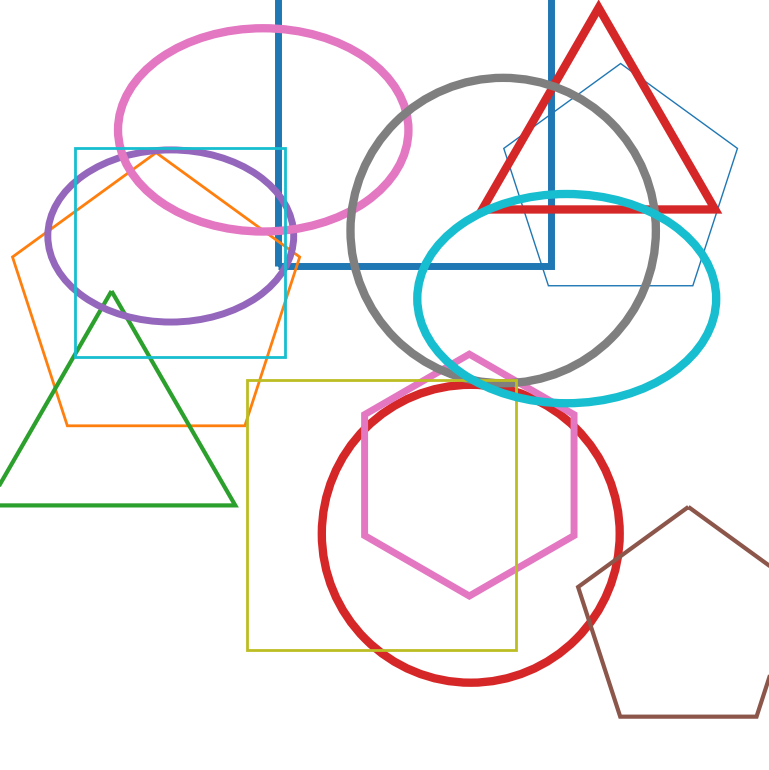[{"shape": "pentagon", "thickness": 0.5, "radius": 0.8, "center": [0.806, 0.758]}, {"shape": "square", "thickness": 2.5, "radius": 0.89, "center": [0.538, 0.831]}, {"shape": "pentagon", "thickness": 1, "radius": 0.98, "center": [0.203, 0.606]}, {"shape": "triangle", "thickness": 1.5, "radius": 0.93, "center": [0.145, 0.436]}, {"shape": "circle", "thickness": 3, "radius": 0.97, "center": [0.611, 0.307]}, {"shape": "triangle", "thickness": 3, "radius": 0.87, "center": [0.777, 0.815]}, {"shape": "oval", "thickness": 2.5, "radius": 0.8, "center": [0.222, 0.694]}, {"shape": "pentagon", "thickness": 1.5, "radius": 0.75, "center": [0.894, 0.191]}, {"shape": "oval", "thickness": 3, "radius": 0.94, "center": [0.342, 0.831]}, {"shape": "hexagon", "thickness": 2.5, "radius": 0.79, "center": [0.61, 0.383]}, {"shape": "circle", "thickness": 3, "radius": 0.99, "center": [0.653, 0.701]}, {"shape": "square", "thickness": 1, "radius": 0.87, "center": [0.496, 0.331]}, {"shape": "oval", "thickness": 3, "radius": 0.97, "center": [0.736, 0.612]}, {"shape": "square", "thickness": 1, "radius": 0.68, "center": [0.233, 0.672]}]